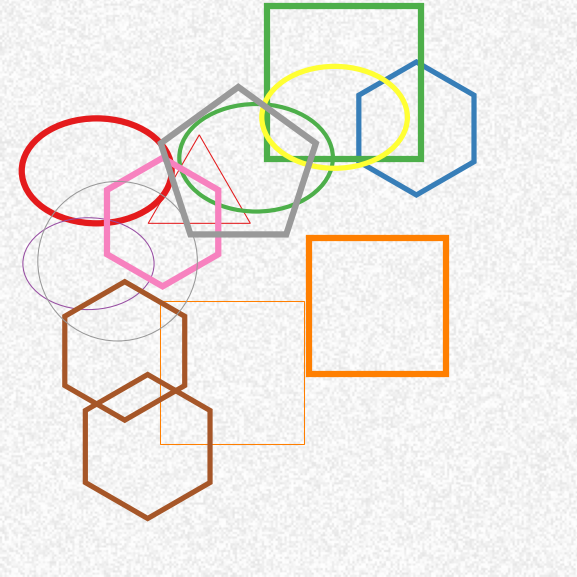[{"shape": "oval", "thickness": 3, "radius": 0.65, "center": [0.167, 0.703]}, {"shape": "triangle", "thickness": 0.5, "radius": 0.51, "center": [0.345, 0.663]}, {"shape": "hexagon", "thickness": 2.5, "radius": 0.58, "center": [0.721, 0.777]}, {"shape": "square", "thickness": 3, "radius": 0.66, "center": [0.596, 0.857]}, {"shape": "oval", "thickness": 2, "radius": 0.66, "center": [0.443, 0.726]}, {"shape": "oval", "thickness": 0.5, "radius": 0.57, "center": [0.153, 0.543]}, {"shape": "square", "thickness": 3, "radius": 0.59, "center": [0.653, 0.469]}, {"shape": "square", "thickness": 0.5, "radius": 0.62, "center": [0.401, 0.354]}, {"shape": "oval", "thickness": 2.5, "radius": 0.63, "center": [0.579, 0.796]}, {"shape": "hexagon", "thickness": 2.5, "radius": 0.6, "center": [0.216, 0.391]}, {"shape": "hexagon", "thickness": 2.5, "radius": 0.62, "center": [0.256, 0.226]}, {"shape": "hexagon", "thickness": 3, "radius": 0.56, "center": [0.282, 0.614]}, {"shape": "circle", "thickness": 0.5, "radius": 0.69, "center": [0.204, 0.547]}, {"shape": "pentagon", "thickness": 3, "radius": 0.71, "center": [0.413, 0.707]}]